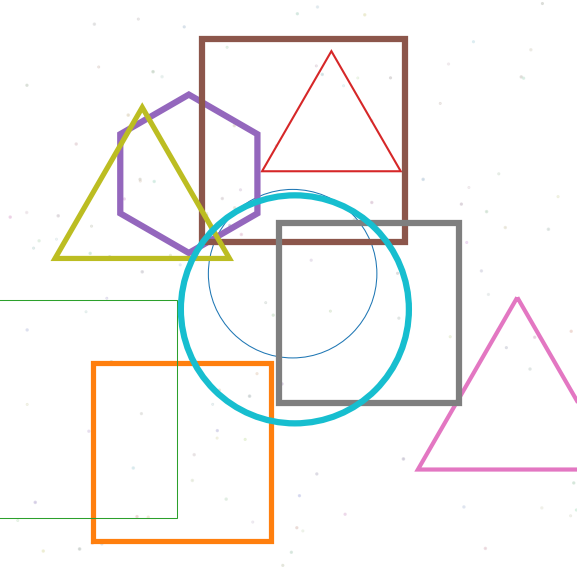[{"shape": "circle", "thickness": 0.5, "radius": 0.73, "center": [0.507, 0.525]}, {"shape": "square", "thickness": 2.5, "radius": 0.77, "center": [0.314, 0.216]}, {"shape": "square", "thickness": 0.5, "radius": 0.95, "center": [0.117, 0.291]}, {"shape": "triangle", "thickness": 1, "radius": 0.69, "center": [0.574, 0.772]}, {"shape": "hexagon", "thickness": 3, "radius": 0.69, "center": [0.327, 0.698]}, {"shape": "square", "thickness": 3, "radius": 0.88, "center": [0.525, 0.756]}, {"shape": "triangle", "thickness": 2, "radius": 0.99, "center": [0.896, 0.285]}, {"shape": "square", "thickness": 3, "radius": 0.78, "center": [0.639, 0.457]}, {"shape": "triangle", "thickness": 2.5, "radius": 0.87, "center": [0.246, 0.639]}, {"shape": "circle", "thickness": 3, "radius": 0.99, "center": [0.511, 0.463]}]